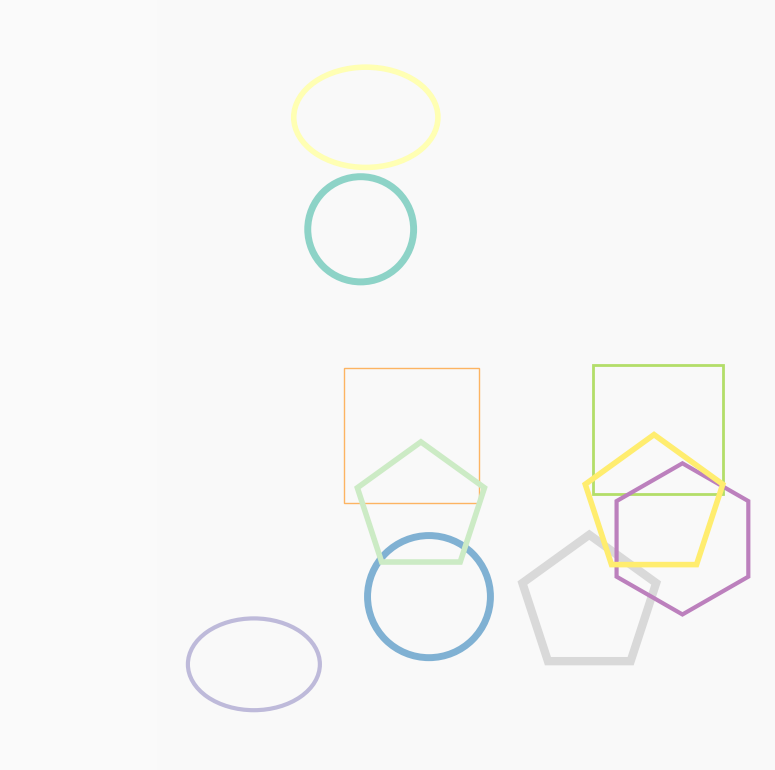[{"shape": "circle", "thickness": 2.5, "radius": 0.34, "center": [0.465, 0.702]}, {"shape": "oval", "thickness": 2, "radius": 0.47, "center": [0.472, 0.848]}, {"shape": "oval", "thickness": 1.5, "radius": 0.43, "center": [0.328, 0.137]}, {"shape": "circle", "thickness": 2.5, "radius": 0.4, "center": [0.554, 0.225]}, {"shape": "square", "thickness": 0.5, "radius": 0.44, "center": [0.531, 0.435]}, {"shape": "square", "thickness": 1, "radius": 0.42, "center": [0.849, 0.442]}, {"shape": "pentagon", "thickness": 3, "radius": 0.45, "center": [0.76, 0.215]}, {"shape": "hexagon", "thickness": 1.5, "radius": 0.49, "center": [0.881, 0.3]}, {"shape": "pentagon", "thickness": 2, "radius": 0.43, "center": [0.543, 0.34]}, {"shape": "pentagon", "thickness": 2, "radius": 0.47, "center": [0.844, 0.342]}]